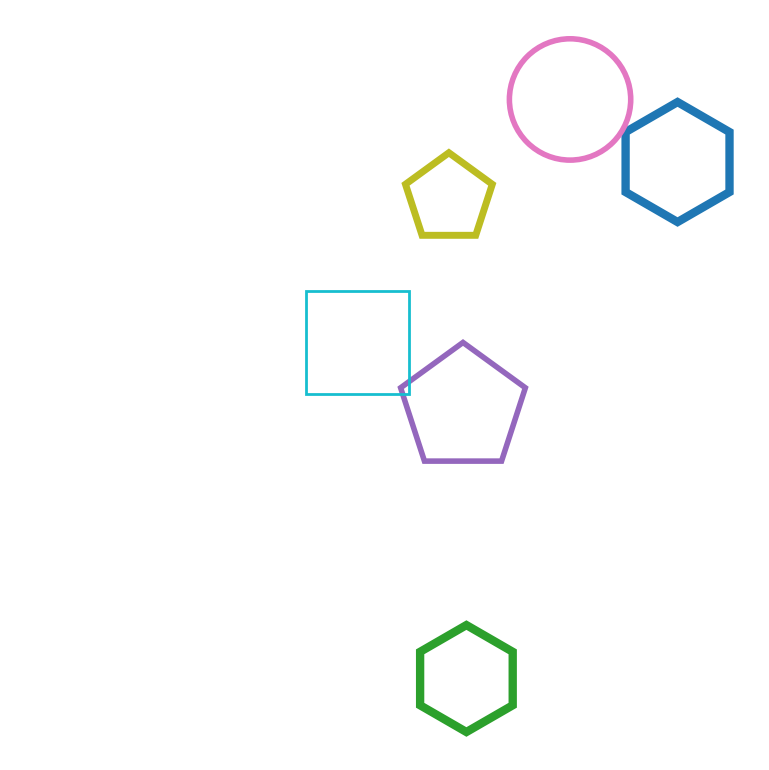[{"shape": "hexagon", "thickness": 3, "radius": 0.39, "center": [0.88, 0.79]}, {"shape": "hexagon", "thickness": 3, "radius": 0.35, "center": [0.606, 0.119]}, {"shape": "pentagon", "thickness": 2, "radius": 0.43, "center": [0.601, 0.47]}, {"shape": "circle", "thickness": 2, "radius": 0.39, "center": [0.74, 0.871]}, {"shape": "pentagon", "thickness": 2.5, "radius": 0.3, "center": [0.583, 0.742]}, {"shape": "square", "thickness": 1, "radius": 0.33, "center": [0.465, 0.555]}]